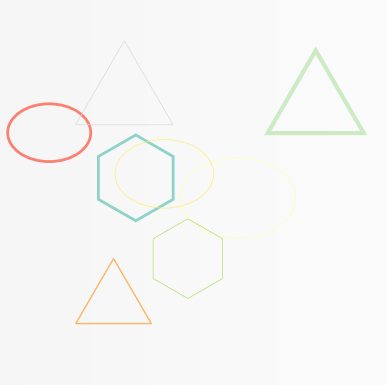[{"shape": "hexagon", "thickness": 2, "radius": 0.56, "center": [0.35, 0.538]}, {"shape": "oval", "thickness": 0.5, "radius": 0.74, "center": [0.614, 0.486]}, {"shape": "oval", "thickness": 2, "radius": 0.54, "center": [0.127, 0.655]}, {"shape": "triangle", "thickness": 1, "radius": 0.56, "center": [0.293, 0.216]}, {"shape": "hexagon", "thickness": 0.5, "radius": 0.52, "center": [0.485, 0.328]}, {"shape": "triangle", "thickness": 0.5, "radius": 0.73, "center": [0.321, 0.749]}, {"shape": "triangle", "thickness": 3, "radius": 0.72, "center": [0.815, 0.726]}, {"shape": "oval", "thickness": 0.5, "radius": 0.64, "center": [0.424, 0.549]}]